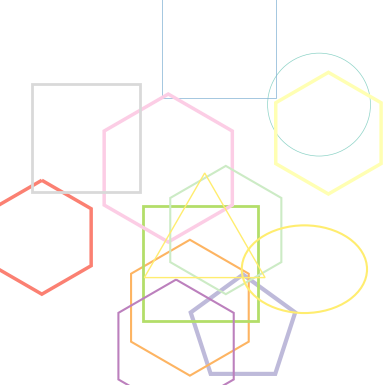[{"shape": "circle", "thickness": 0.5, "radius": 0.67, "center": [0.829, 0.728]}, {"shape": "hexagon", "thickness": 2.5, "radius": 0.79, "center": [0.853, 0.654]}, {"shape": "pentagon", "thickness": 3, "radius": 0.71, "center": [0.631, 0.144]}, {"shape": "hexagon", "thickness": 2.5, "radius": 0.74, "center": [0.109, 0.384]}, {"shape": "square", "thickness": 0.5, "radius": 0.74, "center": [0.569, 0.892]}, {"shape": "hexagon", "thickness": 1.5, "radius": 0.88, "center": [0.493, 0.201]}, {"shape": "square", "thickness": 2, "radius": 0.75, "center": [0.522, 0.315]}, {"shape": "hexagon", "thickness": 2.5, "radius": 0.96, "center": [0.437, 0.564]}, {"shape": "square", "thickness": 2, "radius": 0.7, "center": [0.224, 0.642]}, {"shape": "hexagon", "thickness": 1.5, "radius": 0.86, "center": [0.457, 0.101]}, {"shape": "hexagon", "thickness": 1.5, "radius": 0.83, "center": [0.586, 0.402]}, {"shape": "triangle", "thickness": 1, "radius": 0.91, "center": [0.532, 0.37]}, {"shape": "oval", "thickness": 1.5, "radius": 0.81, "center": [0.791, 0.301]}]